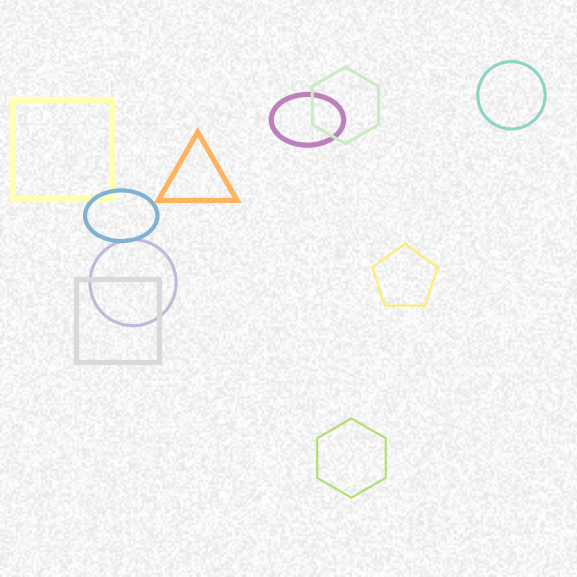[{"shape": "circle", "thickness": 1.5, "radius": 0.29, "center": [0.886, 0.834]}, {"shape": "square", "thickness": 3, "radius": 0.43, "center": [0.108, 0.741]}, {"shape": "circle", "thickness": 1.5, "radius": 0.37, "center": [0.23, 0.51]}, {"shape": "oval", "thickness": 2, "radius": 0.31, "center": [0.21, 0.626]}, {"shape": "triangle", "thickness": 2.5, "radius": 0.39, "center": [0.342, 0.692]}, {"shape": "hexagon", "thickness": 1, "radius": 0.34, "center": [0.609, 0.206]}, {"shape": "square", "thickness": 2.5, "radius": 0.36, "center": [0.203, 0.443]}, {"shape": "oval", "thickness": 2.5, "radius": 0.31, "center": [0.532, 0.792]}, {"shape": "hexagon", "thickness": 1.5, "radius": 0.33, "center": [0.598, 0.817]}, {"shape": "pentagon", "thickness": 1, "radius": 0.3, "center": [0.701, 0.518]}]